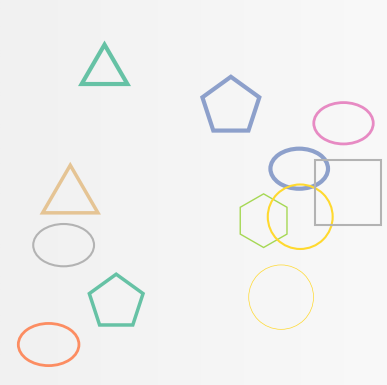[{"shape": "triangle", "thickness": 3, "radius": 0.34, "center": [0.27, 0.816]}, {"shape": "pentagon", "thickness": 2.5, "radius": 0.36, "center": [0.3, 0.215]}, {"shape": "oval", "thickness": 2, "radius": 0.39, "center": [0.125, 0.105]}, {"shape": "oval", "thickness": 3, "radius": 0.37, "center": [0.772, 0.562]}, {"shape": "pentagon", "thickness": 3, "radius": 0.39, "center": [0.596, 0.723]}, {"shape": "oval", "thickness": 2, "radius": 0.38, "center": [0.886, 0.68]}, {"shape": "hexagon", "thickness": 1, "radius": 0.35, "center": [0.68, 0.427]}, {"shape": "circle", "thickness": 1.5, "radius": 0.42, "center": [0.775, 0.437]}, {"shape": "circle", "thickness": 0.5, "radius": 0.42, "center": [0.725, 0.228]}, {"shape": "triangle", "thickness": 2.5, "radius": 0.41, "center": [0.181, 0.488]}, {"shape": "oval", "thickness": 1.5, "radius": 0.39, "center": [0.164, 0.363]}, {"shape": "square", "thickness": 1.5, "radius": 0.42, "center": [0.898, 0.501]}]